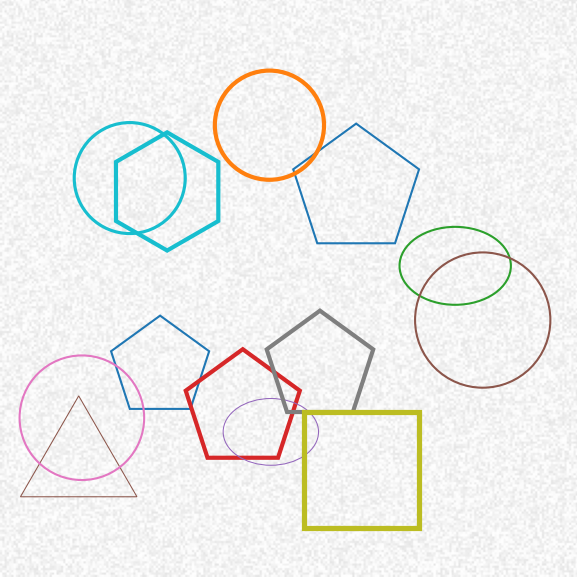[{"shape": "pentagon", "thickness": 1, "radius": 0.45, "center": [0.277, 0.363]}, {"shape": "pentagon", "thickness": 1, "radius": 0.57, "center": [0.617, 0.671]}, {"shape": "circle", "thickness": 2, "radius": 0.47, "center": [0.467, 0.782]}, {"shape": "oval", "thickness": 1, "radius": 0.48, "center": [0.788, 0.539]}, {"shape": "pentagon", "thickness": 2, "radius": 0.52, "center": [0.42, 0.291]}, {"shape": "oval", "thickness": 0.5, "radius": 0.41, "center": [0.469, 0.251]}, {"shape": "circle", "thickness": 1, "radius": 0.59, "center": [0.836, 0.445]}, {"shape": "triangle", "thickness": 0.5, "radius": 0.58, "center": [0.136, 0.197]}, {"shape": "circle", "thickness": 1, "radius": 0.54, "center": [0.142, 0.276]}, {"shape": "pentagon", "thickness": 2, "radius": 0.48, "center": [0.554, 0.364]}, {"shape": "square", "thickness": 2.5, "radius": 0.5, "center": [0.626, 0.185]}, {"shape": "circle", "thickness": 1.5, "radius": 0.48, "center": [0.225, 0.691]}, {"shape": "hexagon", "thickness": 2, "radius": 0.51, "center": [0.289, 0.668]}]